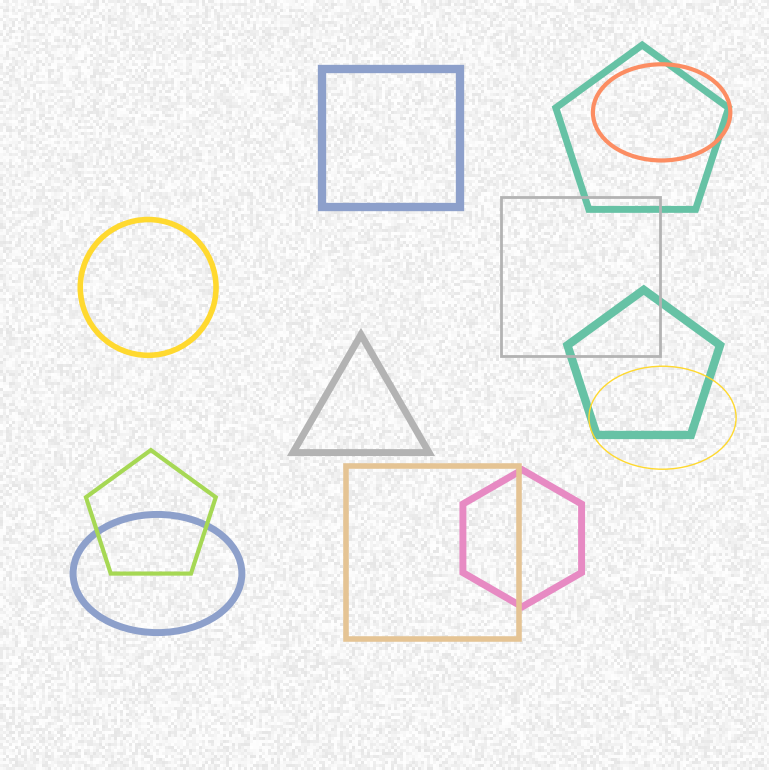[{"shape": "pentagon", "thickness": 2.5, "radius": 0.59, "center": [0.834, 0.824]}, {"shape": "pentagon", "thickness": 3, "radius": 0.52, "center": [0.836, 0.519]}, {"shape": "oval", "thickness": 1.5, "radius": 0.45, "center": [0.859, 0.854]}, {"shape": "oval", "thickness": 2.5, "radius": 0.55, "center": [0.205, 0.255]}, {"shape": "square", "thickness": 3, "radius": 0.45, "center": [0.508, 0.821]}, {"shape": "hexagon", "thickness": 2.5, "radius": 0.44, "center": [0.678, 0.301]}, {"shape": "pentagon", "thickness": 1.5, "radius": 0.44, "center": [0.196, 0.327]}, {"shape": "circle", "thickness": 2, "radius": 0.44, "center": [0.192, 0.627]}, {"shape": "oval", "thickness": 0.5, "radius": 0.48, "center": [0.86, 0.457]}, {"shape": "square", "thickness": 2, "radius": 0.56, "center": [0.561, 0.283]}, {"shape": "triangle", "thickness": 2.5, "radius": 0.51, "center": [0.469, 0.463]}, {"shape": "square", "thickness": 1, "radius": 0.52, "center": [0.754, 0.641]}]